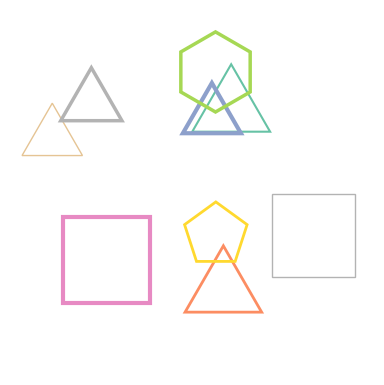[{"shape": "triangle", "thickness": 1.5, "radius": 0.58, "center": [0.6, 0.716]}, {"shape": "triangle", "thickness": 2, "radius": 0.57, "center": [0.58, 0.247]}, {"shape": "triangle", "thickness": 3, "radius": 0.44, "center": [0.55, 0.697]}, {"shape": "square", "thickness": 3, "radius": 0.56, "center": [0.276, 0.325]}, {"shape": "hexagon", "thickness": 2.5, "radius": 0.52, "center": [0.56, 0.813]}, {"shape": "pentagon", "thickness": 2, "radius": 0.43, "center": [0.561, 0.39]}, {"shape": "triangle", "thickness": 1, "radius": 0.45, "center": [0.136, 0.641]}, {"shape": "triangle", "thickness": 2.5, "radius": 0.46, "center": [0.237, 0.732]}, {"shape": "square", "thickness": 1, "radius": 0.53, "center": [0.814, 0.388]}]